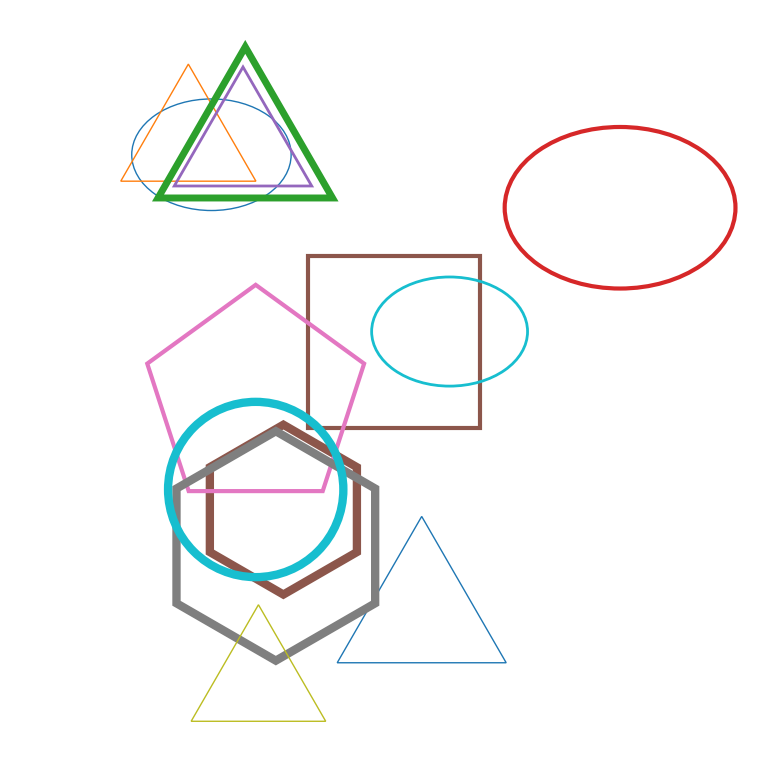[{"shape": "triangle", "thickness": 0.5, "radius": 0.63, "center": [0.548, 0.203]}, {"shape": "oval", "thickness": 0.5, "radius": 0.52, "center": [0.275, 0.799]}, {"shape": "triangle", "thickness": 0.5, "radius": 0.51, "center": [0.245, 0.815]}, {"shape": "triangle", "thickness": 2.5, "radius": 0.65, "center": [0.319, 0.808]}, {"shape": "oval", "thickness": 1.5, "radius": 0.75, "center": [0.805, 0.73]}, {"shape": "triangle", "thickness": 1, "radius": 0.52, "center": [0.316, 0.81]}, {"shape": "hexagon", "thickness": 3, "radius": 0.55, "center": [0.368, 0.338]}, {"shape": "square", "thickness": 1.5, "radius": 0.56, "center": [0.511, 0.556]}, {"shape": "pentagon", "thickness": 1.5, "radius": 0.74, "center": [0.332, 0.482]}, {"shape": "hexagon", "thickness": 3, "radius": 0.74, "center": [0.358, 0.291]}, {"shape": "triangle", "thickness": 0.5, "radius": 0.5, "center": [0.336, 0.114]}, {"shape": "circle", "thickness": 3, "radius": 0.57, "center": [0.332, 0.364]}, {"shape": "oval", "thickness": 1, "radius": 0.51, "center": [0.584, 0.569]}]